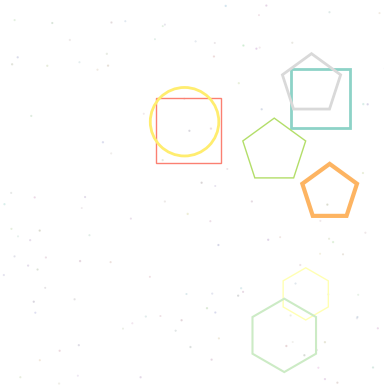[{"shape": "square", "thickness": 2, "radius": 0.38, "center": [0.833, 0.743]}, {"shape": "hexagon", "thickness": 1, "radius": 0.34, "center": [0.794, 0.237]}, {"shape": "square", "thickness": 1, "radius": 0.42, "center": [0.49, 0.662]}, {"shape": "pentagon", "thickness": 3, "radius": 0.37, "center": [0.856, 0.5]}, {"shape": "pentagon", "thickness": 1, "radius": 0.43, "center": [0.712, 0.607]}, {"shape": "pentagon", "thickness": 2, "radius": 0.4, "center": [0.809, 0.781]}, {"shape": "hexagon", "thickness": 1.5, "radius": 0.48, "center": [0.738, 0.129]}, {"shape": "circle", "thickness": 2, "radius": 0.44, "center": [0.479, 0.684]}]